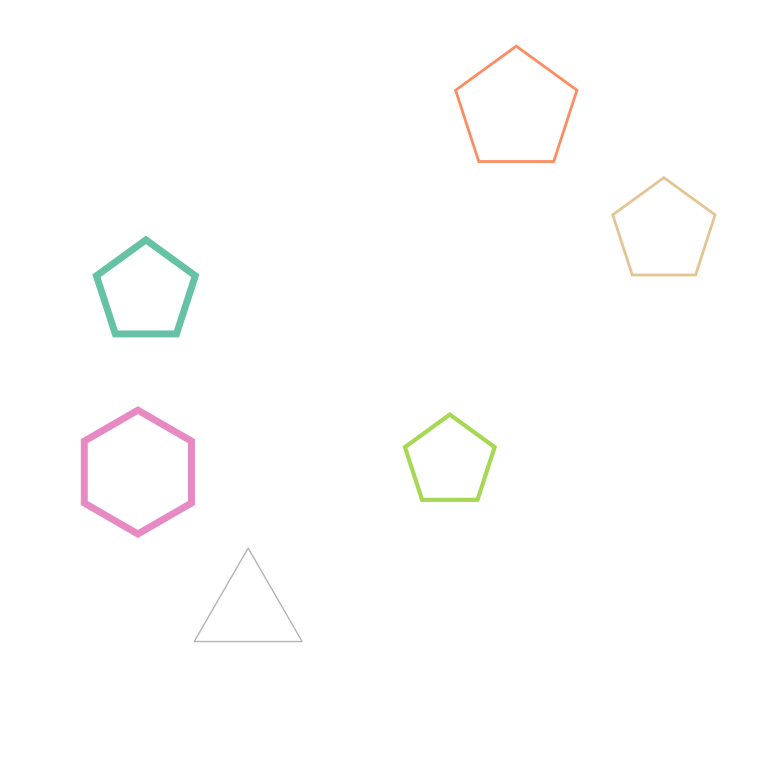[{"shape": "pentagon", "thickness": 2.5, "radius": 0.34, "center": [0.189, 0.621]}, {"shape": "pentagon", "thickness": 1, "radius": 0.41, "center": [0.67, 0.857]}, {"shape": "hexagon", "thickness": 2.5, "radius": 0.4, "center": [0.179, 0.387]}, {"shape": "pentagon", "thickness": 1.5, "radius": 0.31, "center": [0.584, 0.4]}, {"shape": "pentagon", "thickness": 1, "radius": 0.35, "center": [0.862, 0.699]}, {"shape": "triangle", "thickness": 0.5, "radius": 0.4, "center": [0.322, 0.207]}]